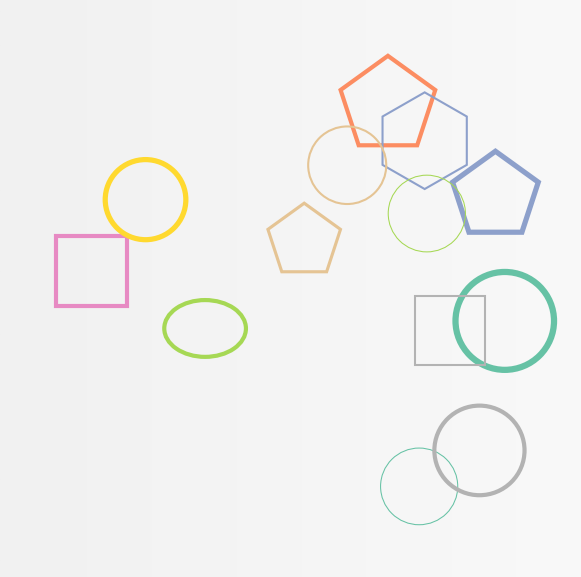[{"shape": "circle", "thickness": 0.5, "radius": 0.33, "center": [0.721, 0.157]}, {"shape": "circle", "thickness": 3, "radius": 0.42, "center": [0.868, 0.443]}, {"shape": "pentagon", "thickness": 2, "radius": 0.43, "center": [0.667, 0.817]}, {"shape": "hexagon", "thickness": 1, "radius": 0.42, "center": [0.731, 0.756]}, {"shape": "pentagon", "thickness": 2.5, "radius": 0.39, "center": [0.852, 0.66]}, {"shape": "square", "thickness": 2, "radius": 0.3, "center": [0.157, 0.529]}, {"shape": "circle", "thickness": 0.5, "radius": 0.33, "center": [0.734, 0.629]}, {"shape": "oval", "thickness": 2, "radius": 0.35, "center": [0.353, 0.43]}, {"shape": "circle", "thickness": 2.5, "radius": 0.35, "center": [0.25, 0.653]}, {"shape": "circle", "thickness": 1, "radius": 0.34, "center": [0.597, 0.713]}, {"shape": "pentagon", "thickness": 1.5, "radius": 0.33, "center": [0.523, 0.582]}, {"shape": "square", "thickness": 1, "radius": 0.3, "center": [0.774, 0.427]}, {"shape": "circle", "thickness": 2, "radius": 0.39, "center": [0.825, 0.219]}]